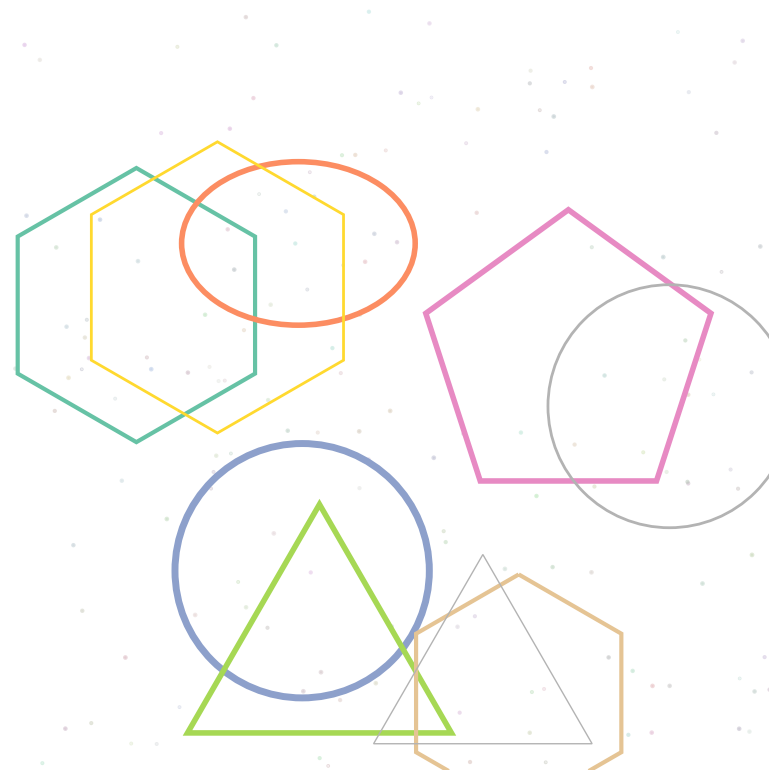[{"shape": "hexagon", "thickness": 1.5, "radius": 0.89, "center": [0.177, 0.604]}, {"shape": "oval", "thickness": 2, "radius": 0.76, "center": [0.388, 0.684]}, {"shape": "circle", "thickness": 2.5, "radius": 0.83, "center": [0.392, 0.259]}, {"shape": "pentagon", "thickness": 2, "radius": 0.97, "center": [0.738, 0.533]}, {"shape": "triangle", "thickness": 2, "radius": 0.99, "center": [0.415, 0.147]}, {"shape": "hexagon", "thickness": 1, "radius": 0.95, "center": [0.282, 0.627]}, {"shape": "hexagon", "thickness": 1.5, "radius": 0.77, "center": [0.674, 0.1]}, {"shape": "triangle", "thickness": 0.5, "radius": 0.82, "center": [0.627, 0.116]}, {"shape": "circle", "thickness": 1, "radius": 0.79, "center": [0.869, 0.472]}]